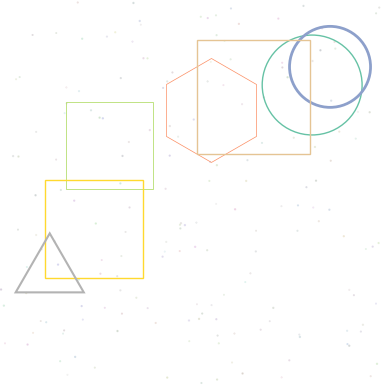[{"shape": "circle", "thickness": 1, "radius": 0.65, "center": [0.811, 0.779]}, {"shape": "hexagon", "thickness": 0.5, "radius": 0.67, "center": [0.549, 0.713]}, {"shape": "circle", "thickness": 2, "radius": 0.53, "center": [0.857, 0.826]}, {"shape": "square", "thickness": 0.5, "radius": 0.57, "center": [0.284, 0.622]}, {"shape": "square", "thickness": 1, "radius": 0.64, "center": [0.244, 0.405]}, {"shape": "square", "thickness": 1, "radius": 0.74, "center": [0.658, 0.748]}, {"shape": "triangle", "thickness": 1.5, "radius": 0.51, "center": [0.129, 0.292]}]